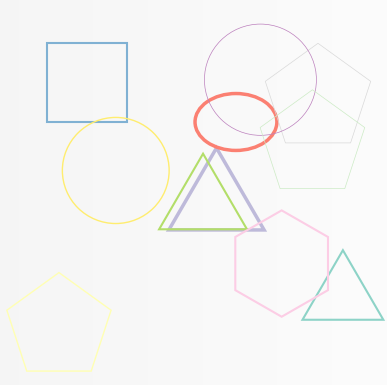[{"shape": "triangle", "thickness": 1.5, "radius": 0.6, "center": [0.885, 0.23]}, {"shape": "pentagon", "thickness": 1, "radius": 0.71, "center": [0.152, 0.151]}, {"shape": "triangle", "thickness": 2.5, "radius": 0.71, "center": [0.559, 0.474]}, {"shape": "oval", "thickness": 2.5, "radius": 0.53, "center": [0.609, 0.683]}, {"shape": "square", "thickness": 1.5, "radius": 0.51, "center": [0.225, 0.786]}, {"shape": "triangle", "thickness": 1.5, "radius": 0.65, "center": [0.524, 0.47]}, {"shape": "hexagon", "thickness": 1.5, "radius": 0.69, "center": [0.727, 0.315]}, {"shape": "pentagon", "thickness": 0.5, "radius": 0.72, "center": [0.821, 0.745]}, {"shape": "circle", "thickness": 0.5, "radius": 0.72, "center": [0.672, 0.793]}, {"shape": "pentagon", "thickness": 0.5, "radius": 0.71, "center": [0.806, 0.625]}, {"shape": "circle", "thickness": 1, "radius": 0.69, "center": [0.299, 0.557]}]